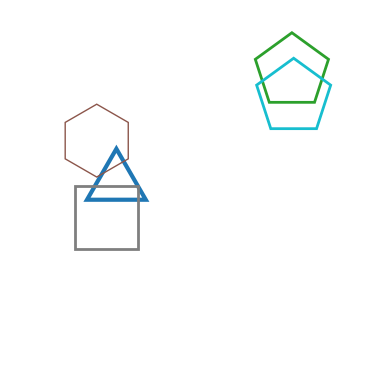[{"shape": "triangle", "thickness": 3, "radius": 0.44, "center": [0.302, 0.525]}, {"shape": "pentagon", "thickness": 2, "radius": 0.5, "center": [0.758, 0.815]}, {"shape": "hexagon", "thickness": 1, "radius": 0.47, "center": [0.251, 0.635]}, {"shape": "square", "thickness": 2, "radius": 0.41, "center": [0.277, 0.435]}, {"shape": "pentagon", "thickness": 2, "radius": 0.51, "center": [0.763, 0.748]}]